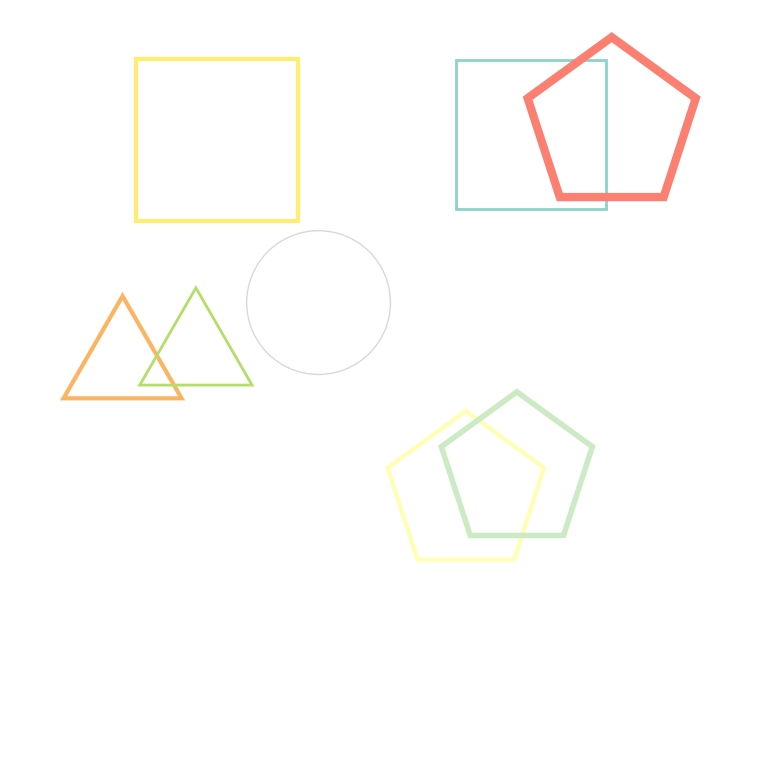[{"shape": "square", "thickness": 1, "radius": 0.49, "center": [0.689, 0.825]}, {"shape": "pentagon", "thickness": 1.5, "radius": 0.53, "center": [0.605, 0.36]}, {"shape": "pentagon", "thickness": 3, "radius": 0.57, "center": [0.794, 0.837]}, {"shape": "triangle", "thickness": 1.5, "radius": 0.44, "center": [0.159, 0.527]}, {"shape": "triangle", "thickness": 1, "radius": 0.42, "center": [0.254, 0.542]}, {"shape": "circle", "thickness": 0.5, "radius": 0.47, "center": [0.414, 0.607]}, {"shape": "pentagon", "thickness": 2, "radius": 0.52, "center": [0.671, 0.388]}, {"shape": "square", "thickness": 1.5, "radius": 0.52, "center": [0.282, 0.818]}]